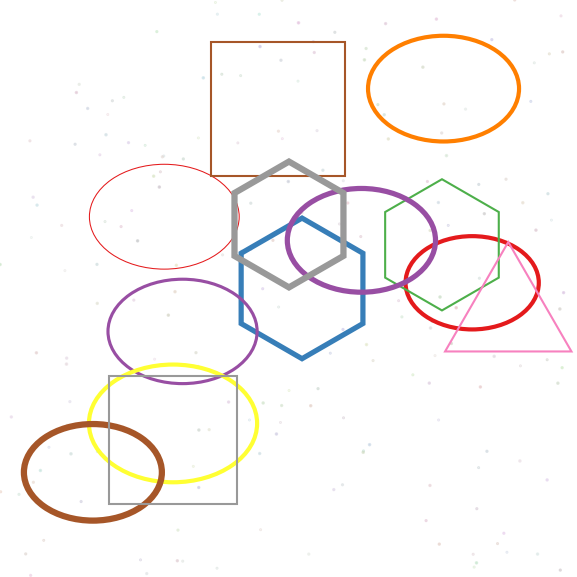[{"shape": "oval", "thickness": 0.5, "radius": 0.65, "center": [0.285, 0.624]}, {"shape": "oval", "thickness": 2, "radius": 0.58, "center": [0.818, 0.509]}, {"shape": "hexagon", "thickness": 2.5, "radius": 0.61, "center": [0.523, 0.5]}, {"shape": "hexagon", "thickness": 1, "radius": 0.57, "center": [0.765, 0.575]}, {"shape": "oval", "thickness": 2.5, "radius": 0.64, "center": [0.626, 0.583]}, {"shape": "oval", "thickness": 1.5, "radius": 0.65, "center": [0.316, 0.425]}, {"shape": "oval", "thickness": 2, "radius": 0.65, "center": [0.768, 0.846]}, {"shape": "oval", "thickness": 2, "radius": 0.73, "center": [0.3, 0.266]}, {"shape": "square", "thickness": 1, "radius": 0.58, "center": [0.482, 0.811]}, {"shape": "oval", "thickness": 3, "radius": 0.6, "center": [0.161, 0.181]}, {"shape": "triangle", "thickness": 1, "radius": 0.63, "center": [0.88, 0.454]}, {"shape": "hexagon", "thickness": 3, "radius": 0.54, "center": [0.5, 0.61]}, {"shape": "square", "thickness": 1, "radius": 0.55, "center": [0.299, 0.238]}]